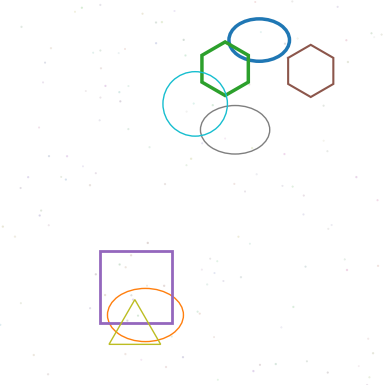[{"shape": "oval", "thickness": 2.5, "radius": 0.39, "center": [0.673, 0.896]}, {"shape": "oval", "thickness": 1, "radius": 0.49, "center": [0.378, 0.182]}, {"shape": "hexagon", "thickness": 2.5, "radius": 0.35, "center": [0.585, 0.822]}, {"shape": "square", "thickness": 2, "radius": 0.47, "center": [0.354, 0.255]}, {"shape": "hexagon", "thickness": 1.5, "radius": 0.34, "center": [0.807, 0.816]}, {"shape": "oval", "thickness": 1, "radius": 0.45, "center": [0.611, 0.663]}, {"shape": "triangle", "thickness": 1, "radius": 0.39, "center": [0.35, 0.144]}, {"shape": "circle", "thickness": 1, "radius": 0.42, "center": [0.507, 0.73]}]